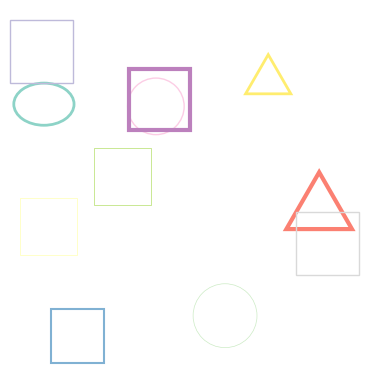[{"shape": "oval", "thickness": 2, "radius": 0.39, "center": [0.114, 0.729]}, {"shape": "square", "thickness": 0.5, "radius": 0.37, "center": [0.126, 0.411]}, {"shape": "square", "thickness": 1, "radius": 0.41, "center": [0.107, 0.867]}, {"shape": "triangle", "thickness": 3, "radius": 0.49, "center": [0.829, 0.454]}, {"shape": "square", "thickness": 1.5, "radius": 0.35, "center": [0.201, 0.127]}, {"shape": "square", "thickness": 0.5, "radius": 0.37, "center": [0.318, 0.542]}, {"shape": "circle", "thickness": 1, "radius": 0.37, "center": [0.405, 0.724]}, {"shape": "square", "thickness": 1, "radius": 0.41, "center": [0.851, 0.368]}, {"shape": "square", "thickness": 3, "radius": 0.4, "center": [0.414, 0.742]}, {"shape": "circle", "thickness": 0.5, "radius": 0.41, "center": [0.585, 0.18]}, {"shape": "triangle", "thickness": 2, "radius": 0.34, "center": [0.697, 0.79]}]